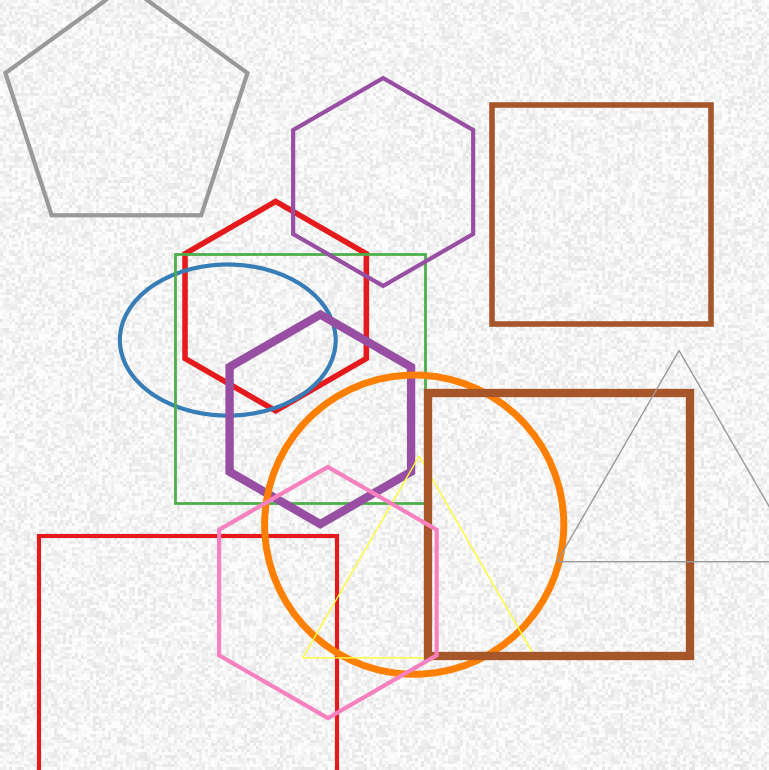[{"shape": "hexagon", "thickness": 2, "radius": 0.68, "center": [0.358, 0.602]}, {"shape": "square", "thickness": 1.5, "radius": 0.96, "center": [0.244, 0.111]}, {"shape": "oval", "thickness": 1.5, "radius": 0.7, "center": [0.296, 0.558]}, {"shape": "square", "thickness": 1, "radius": 0.81, "center": [0.39, 0.508]}, {"shape": "hexagon", "thickness": 1.5, "radius": 0.67, "center": [0.498, 0.764]}, {"shape": "hexagon", "thickness": 3, "radius": 0.68, "center": [0.416, 0.455]}, {"shape": "circle", "thickness": 2.5, "radius": 0.97, "center": [0.538, 0.319]}, {"shape": "triangle", "thickness": 0.5, "radius": 0.87, "center": [0.544, 0.233]}, {"shape": "square", "thickness": 3, "radius": 0.85, "center": [0.726, 0.319]}, {"shape": "square", "thickness": 2, "radius": 0.71, "center": [0.782, 0.722]}, {"shape": "hexagon", "thickness": 1.5, "radius": 0.82, "center": [0.426, 0.23]}, {"shape": "triangle", "thickness": 0.5, "radius": 0.91, "center": [0.882, 0.362]}, {"shape": "pentagon", "thickness": 1.5, "radius": 0.83, "center": [0.164, 0.854]}]